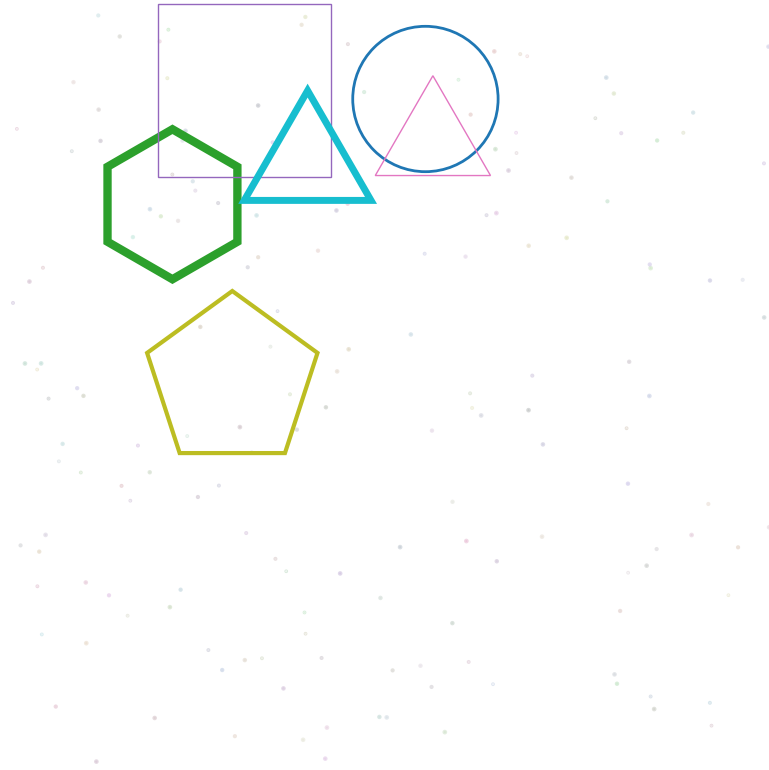[{"shape": "circle", "thickness": 1, "radius": 0.47, "center": [0.552, 0.871]}, {"shape": "hexagon", "thickness": 3, "radius": 0.49, "center": [0.224, 0.735]}, {"shape": "square", "thickness": 0.5, "radius": 0.56, "center": [0.317, 0.883]}, {"shape": "triangle", "thickness": 0.5, "radius": 0.43, "center": [0.562, 0.815]}, {"shape": "pentagon", "thickness": 1.5, "radius": 0.58, "center": [0.302, 0.506]}, {"shape": "triangle", "thickness": 2.5, "radius": 0.48, "center": [0.4, 0.787]}]